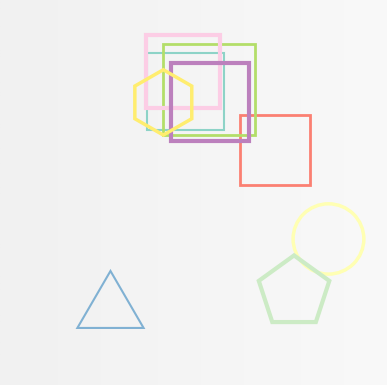[{"shape": "square", "thickness": 1.5, "radius": 0.5, "center": [0.48, 0.762]}, {"shape": "circle", "thickness": 2.5, "radius": 0.46, "center": [0.848, 0.379]}, {"shape": "square", "thickness": 2, "radius": 0.45, "center": [0.711, 0.611]}, {"shape": "triangle", "thickness": 1.5, "radius": 0.49, "center": [0.285, 0.198]}, {"shape": "square", "thickness": 2, "radius": 0.59, "center": [0.539, 0.768]}, {"shape": "square", "thickness": 3, "radius": 0.48, "center": [0.473, 0.814]}, {"shape": "square", "thickness": 3, "radius": 0.5, "center": [0.542, 0.735]}, {"shape": "pentagon", "thickness": 3, "radius": 0.48, "center": [0.759, 0.241]}, {"shape": "hexagon", "thickness": 2.5, "radius": 0.42, "center": [0.421, 0.734]}]